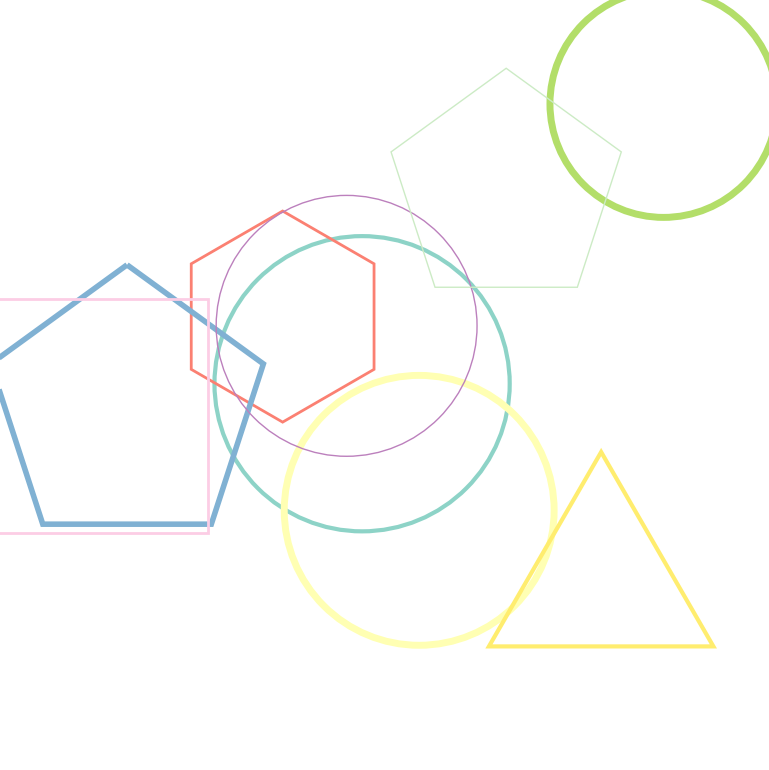[{"shape": "circle", "thickness": 1.5, "radius": 0.96, "center": [0.47, 0.502]}, {"shape": "circle", "thickness": 2.5, "radius": 0.88, "center": [0.544, 0.337]}, {"shape": "hexagon", "thickness": 1, "radius": 0.69, "center": [0.367, 0.589]}, {"shape": "pentagon", "thickness": 2, "radius": 0.93, "center": [0.165, 0.47]}, {"shape": "circle", "thickness": 2.5, "radius": 0.74, "center": [0.862, 0.865]}, {"shape": "square", "thickness": 1, "radius": 0.76, "center": [0.117, 0.46]}, {"shape": "circle", "thickness": 0.5, "radius": 0.85, "center": [0.45, 0.577]}, {"shape": "pentagon", "thickness": 0.5, "radius": 0.79, "center": [0.657, 0.754]}, {"shape": "triangle", "thickness": 1.5, "radius": 0.84, "center": [0.781, 0.245]}]